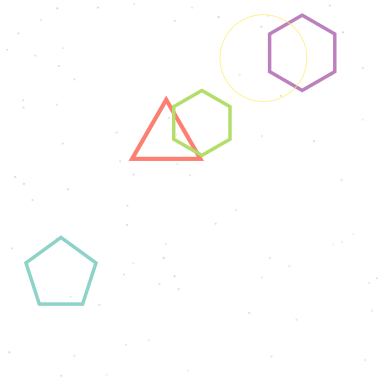[{"shape": "pentagon", "thickness": 2.5, "radius": 0.48, "center": [0.158, 0.288]}, {"shape": "triangle", "thickness": 3, "radius": 0.51, "center": [0.432, 0.639]}, {"shape": "hexagon", "thickness": 2.5, "radius": 0.42, "center": [0.524, 0.681]}, {"shape": "hexagon", "thickness": 2.5, "radius": 0.49, "center": [0.785, 0.863]}, {"shape": "circle", "thickness": 0.5, "radius": 0.56, "center": [0.684, 0.849]}]